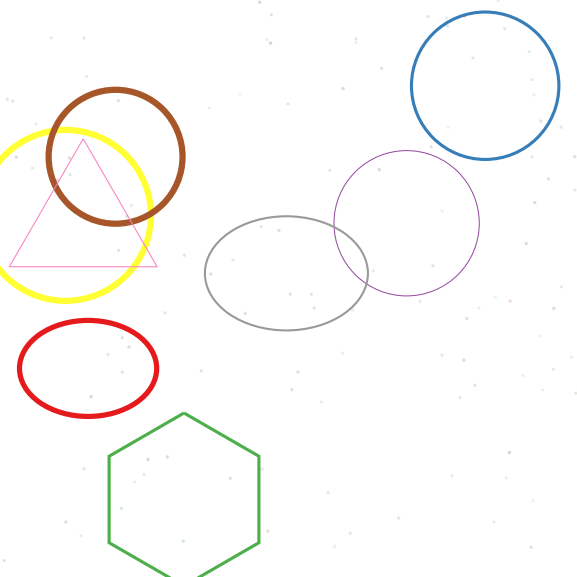[{"shape": "oval", "thickness": 2.5, "radius": 0.59, "center": [0.153, 0.361]}, {"shape": "circle", "thickness": 1.5, "radius": 0.64, "center": [0.84, 0.851]}, {"shape": "hexagon", "thickness": 1.5, "radius": 0.75, "center": [0.319, 0.134]}, {"shape": "circle", "thickness": 0.5, "radius": 0.63, "center": [0.704, 0.613]}, {"shape": "circle", "thickness": 3, "radius": 0.74, "center": [0.113, 0.626]}, {"shape": "circle", "thickness": 3, "radius": 0.58, "center": [0.2, 0.728]}, {"shape": "triangle", "thickness": 0.5, "radius": 0.74, "center": [0.144, 0.611]}, {"shape": "oval", "thickness": 1, "radius": 0.71, "center": [0.496, 0.526]}]